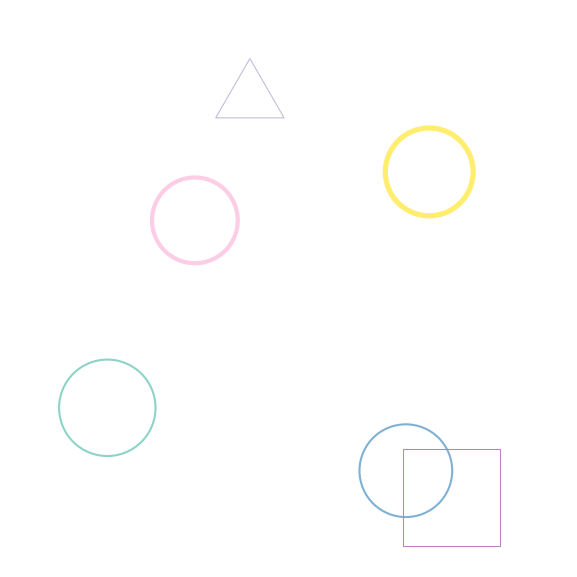[{"shape": "circle", "thickness": 1, "radius": 0.42, "center": [0.186, 0.293]}, {"shape": "triangle", "thickness": 0.5, "radius": 0.34, "center": [0.433, 0.829]}, {"shape": "circle", "thickness": 1, "radius": 0.4, "center": [0.703, 0.184]}, {"shape": "circle", "thickness": 2, "radius": 0.37, "center": [0.337, 0.618]}, {"shape": "square", "thickness": 0.5, "radius": 0.42, "center": [0.781, 0.138]}, {"shape": "circle", "thickness": 2.5, "radius": 0.38, "center": [0.743, 0.701]}]